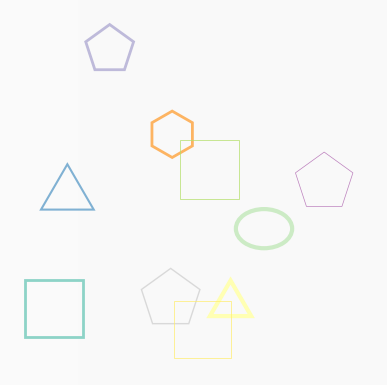[{"shape": "square", "thickness": 2, "radius": 0.37, "center": [0.14, 0.198]}, {"shape": "triangle", "thickness": 3, "radius": 0.31, "center": [0.595, 0.21]}, {"shape": "pentagon", "thickness": 2, "radius": 0.32, "center": [0.283, 0.871]}, {"shape": "triangle", "thickness": 1.5, "radius": 0.39, "center": [0.174, 0.495]}, {"shape": "hexagon", "thickness": 2, "radius": 0.3, "center": [0.444, 0.651]}, {"shape": "square", "thickness": 0.5, "radius": 0.38, "center": [0.541, 0.561]}, {"shape": "pentagon", "thickness": 1, "radius": 0.4, "center": [0.44, 0.223]}, {"shape": "pentagon", "thickness": 0.5, "radius": 0.39, "center": [0.837, 0.527]}, {"shape": "oval", "thickness": 3, "radius": 0.36, "center": [0.681, 0.406]}, {"shape": "square", "thickness": 0.5, "radius": 0.37, "center": [0.524, 0.144]}]